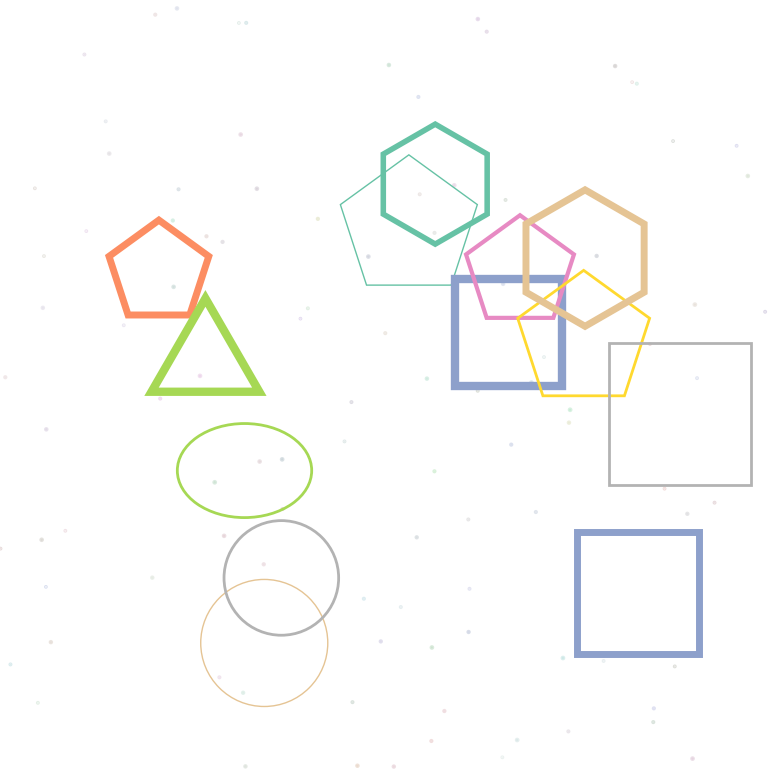[{"shape": "hexagon", "thickness": 2, "radius": 0.39, "center": [0.565, 0.761]}, {"shape": "pentagon", "thickness": 0.5, "radius": 0.47, "center": [0.531, 0.705]}, {"shape": "pentagon", "thickness": 2.5, "radius": 0.34, "center": [0.206, 0.646]}, {"shape": "square", "thickness": 3, "radius": 0.35, "center": [0.66, 0.569]}, {"shape": "square", "thickness": 2.5, "radius": 0.4, "center": [0.829, 0.229]}, {"shape": "pentagon", "thickness": 1.5, "radius": 0.37, "center": [0.675, 0.647]}, {"shape": "triangle", "thickness": 3, "radius": 0.4, "center": [0.267, 0.532]}, {"shape": "oval", "thickness": 1, "radius": 0.44, "center": [0.318, 0.389]}, {"shape": "pentagon", "thickness": 1, "radius": 0.45, "center": [0.758, 0.559]}, {"shape": "circle", "thickness": 0.5, "radius": 0.41, "center": [0.343, 0.165]}, {"shape": "hexagon", "thickness": 2.5, "radius": 0.44, "center": [0.76, 0.665]}, {"shape": "square", "thickness": 1, "radius": 0.46, "center": [0.883, 0.462]}, {"shape": "circle", "thickness": 1, "radius": 0.37, "center": [0.365, 0.249]}]